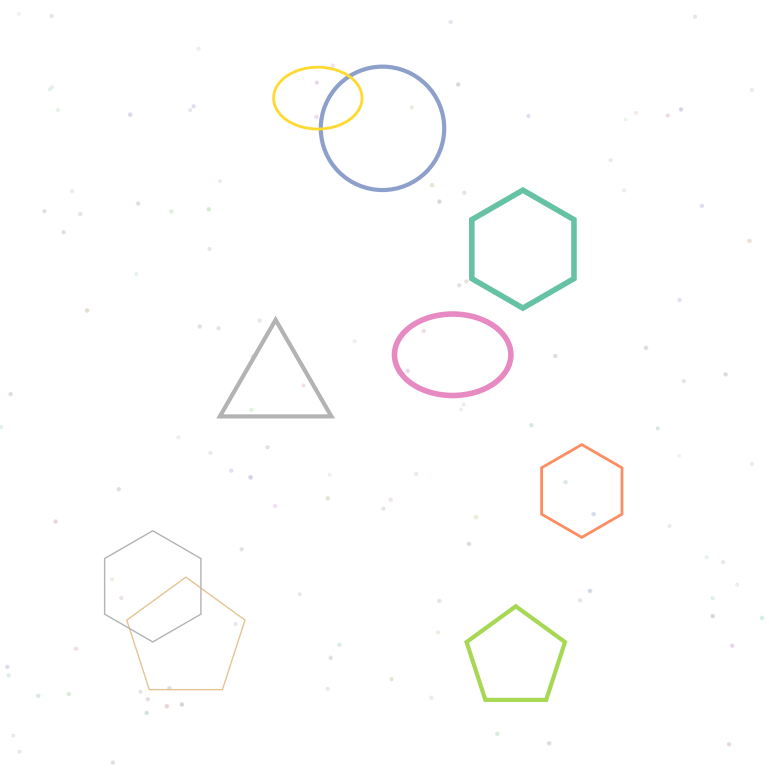[{"shape": "hexagon", "thickness": 2, "radius": 0.38, "center": [0.679, 0.676]}, {"shape": "hexagon", "thickness": 1, "radius": 0.3, "center": [0.756, 0.362]}, {"shape": "circle", "thickness": 1.5, "radius": 0.4, "center": [0.497, 0.833]}, {"shape": "oval", "thickness": 2, "radius": 0.38, "center": [0.588, 0.539]}, {"shape": "pentagon", "thickness": 1.5, "radius": 0.34, "center": [0.67, 0.145]}, {"shape": "oval", "thickness": 1, "radius": 0.29, "center": [0.413, 0.873]}, {"shape": "pentagon", "thickness": 0.5, "radius": 0.4, "center": [0.241, 0.17]}, {"shape": "hexagon", "thickness": 0.5, "radius": 0.36, "center": [0.198, 0.239]}, {"shape": "triangle", "thickness": 1.5, "radius": 0.42, "center": [0.358, 0.501]}]